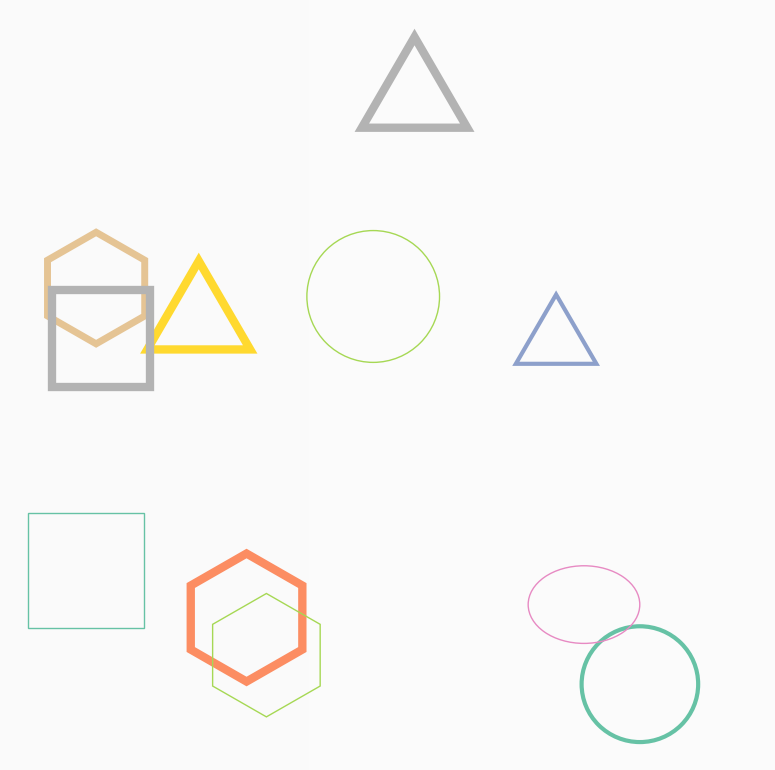[{"shape": "square", "thickness": 0.5, "radius": 0.37, "center": [0.111, 0.259]}, {"shape": "circle", "thickness": 1.5, "radius": 0.38, "center": [0.826, 0.111]}, {"shape": "hexagon", "thickness": 3, "radius": 0.42, "center": [0.318, 0.198]}, {"shape": "triangle", "thickness": 1.5, "radius": 0.3, "center": [0.718, 0.558]}, {"shape": "oval", "thickness": 0.5, "radius": 0.36, "center": [0.754, 0.215]}, {"shape": "circle", "thickness": 0.5, "radius": 0.43, "center": [0.482, 0.615]}, {"shape": "hexagon", "thickness": 0.5, "radius": 0.4, "center": [0.344, 0.149]}, {"shape": "triangle", "thickness": 3, "radius": 0.38, "center": [0.256, 0.584]}, {"shape": "hexagon", "thickness": 2.5, "radius": 0.36, "center": [0.124, 0.626]}, {"shape": "triangle", "thickness": 3, "radius": 0.39, "center": [0.535, 0.873]}, {"shape": "square", "thickness": 3, "radius": 0.32, "center": [0.131, 0.561]}]